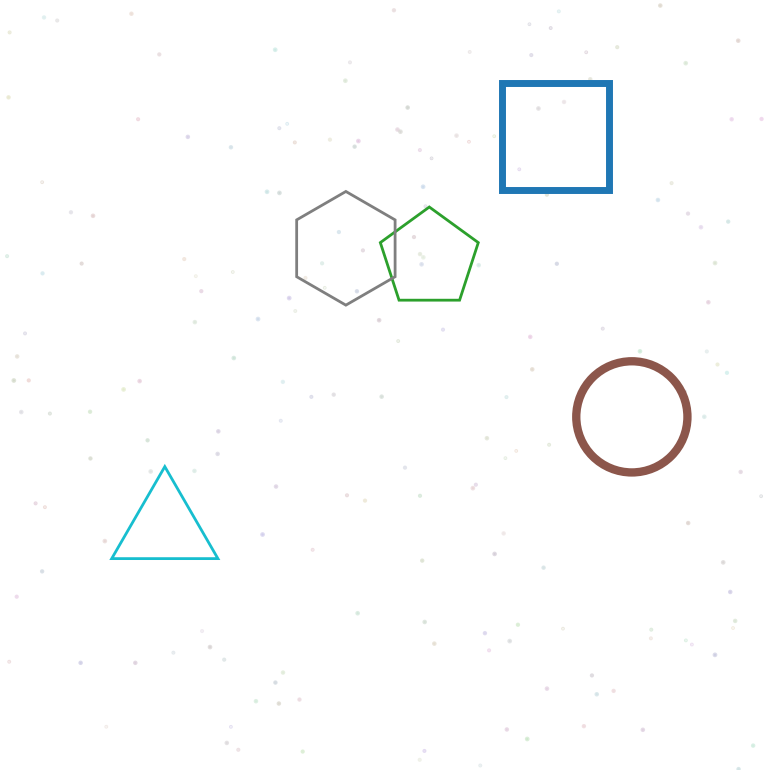[{"shape": "square", "thickness": 2.5, "radius": 0.35, "center": [0.722, 0.822]}, {"shape": "pentagon", "thickness": 1, "radius": 0.33, "center": [0.558, 0.664]}, {"shape": "circle", "thickness": 3, "radius": 0.36, "center": [0.821, 0.459]}, {"shape": "hexagon", "thickness": 1, "radius": 0.37, "center": [0.449, 0.678]}, {"shape": "triangle", "thickness": 1, "radius": 0.4, "center": [0.214, 0.314]}]